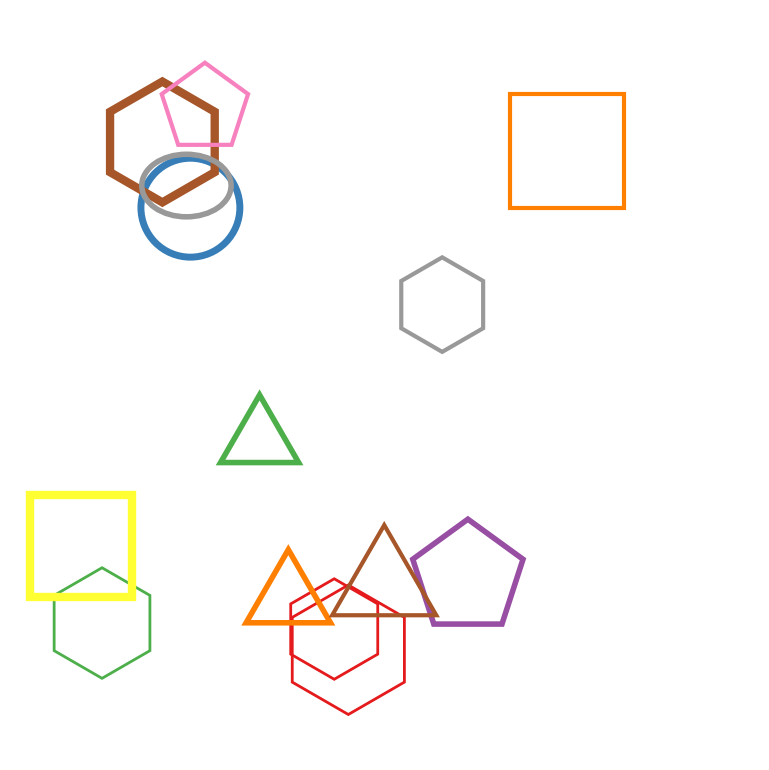[{"shape": "hexagon", "thickness": 1, "radius": 0.42, "center": [0.452, 0.156]}, {"shape": "hexagon", "thickness": 1, "radius": 0.33, "center": [0.434, 0.183]}, {"shape": "circle", "thickness": 2.5, "radius": 0.32, "center": [0.247, 0.73]}, {"shape": "hexagon", "thickness": 1, "radius": 0.36, "center": [0.132, 0.191]}, {"shape": "triangle", "thickness": 2, "radius": 0.29, "center": [0.337, 0.429]}, {"shape": "pentagon", "thickness": 2, "radius": 0.38, "center": [0.608, 0.25]}, {"shape": "triangle", "thickness": 2, "radius": 0.32, "center": [0.374, 0.223]}, {"shape": "square", "thickness": 1.5, "radius": 0.37, "center": [0.736, 0.804]}, {"shape": "square", "thickness": 3, "radius": 0.33, "center": [0.105, 0.291]}, {"shape": "hexagon", "thickness": 3, "radius": 0.39, "center": [0.211, 0.816]}, {"shape": "triangle", "thickness": 1.5, "radius": 0.39, "center": [0.499, 0.24]}, {"shape": "pentagon", "thickness": 1.5, "radius": 0.29, "center": [0.266, 0.86]}, {"shape": "hexagon", "thickness": 1.5, "radius": 0.31, "center": [0.574, 0.604]}, {"shape": "oval", "thickness": 2, "radius": 0.29, "center": [0.242, 0.759]}]